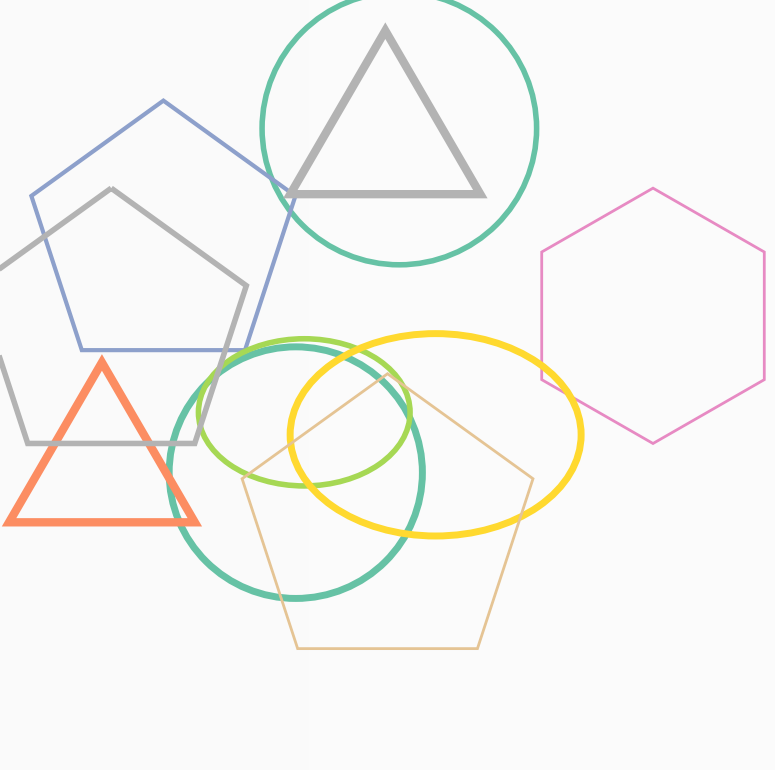[{"shape": "circle", "thickness": 2.5, "radius": 0.82, "center": [0.382, 0.386]}, {"shape": "circle", "thickness": 2, "radius": 0.89, "center": [0.515, 0.833]}, {"shape": "triangle", "thickness": 3, "radius": 0.69, "center": [0.132, 0.391]}, {"shape": "pentagon", "thickness": 1.5, "radius": 0.9, "center": [0.211, 0.69]}, {"shape": "hexagon", "thickness": 1, "radius": 0.83, "center": [0.843, 0.59]}, {"shape": "oval", "thickness": 2, "radius": 0.68, "center": [0.393, 0.464]}, {"shape": "oval", "thickness": 2.5, "radius": 0.94, "center": [0.562, 0.435]}, {"shape": "pentagon", "thickness": 1, "radius": 0.99, "center": [0.5, 0.317]}, {"shape": "pentagon", "thickness": 2, "radius": 0.92, "center": [0.144, 0.572]}, {"shape": "triangle", "thickness": 3, "radius": 0.71, "center": [0.497, 0.819]}]